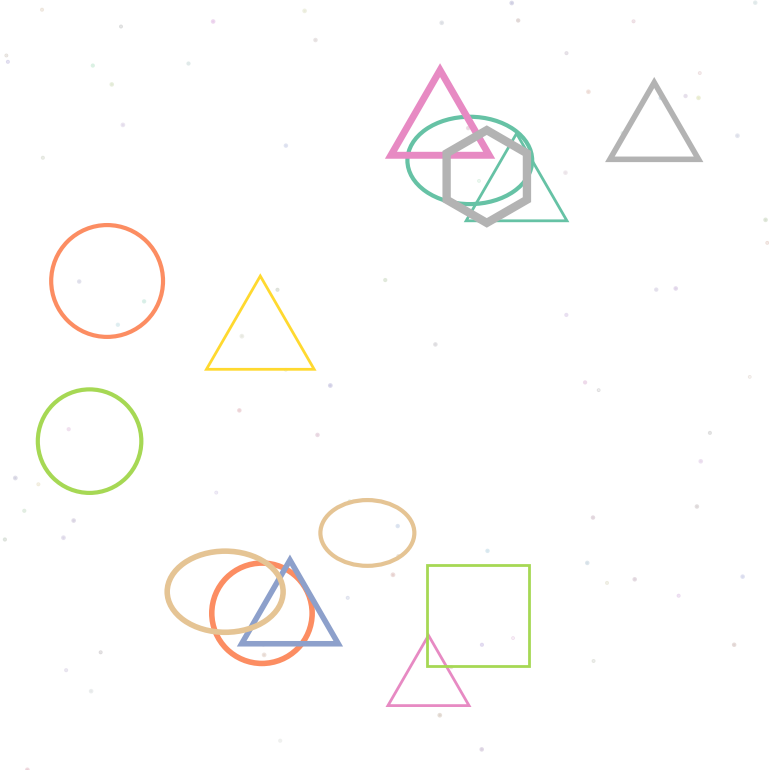[{"shape": "oval", "thickness": 1.5, "radius": 0.41, "center": [0.61, 0.792]}, {"shape": "triangle", "thickness": 1, "radius": 0.38, "center": [0.671, 0.751]}, {"shape": "circle", "thickness": 2, "radius": 0.33, "center": [0.34, 0.204]}, {"shape": "circle", "thickness": 1.5, "radius": 0.36, "center": [0.139, 0.635]}, {"shape": "triangle", "thickness": 2, "radius": 0.36, "center": [0.377, 0.2]}, {"shape": "triangle", "thickness": 2.5, "radius": 0.37, "center": [0.572, 0.835]}, {"shape": "triangle", "thickness": 1, "radius": 0.3, "center": [0.556, 0.114]}, {"shape": "square", "thickness": 1, "radius": 0.33, "center": [0.621, 0.201]}, {"shape": "circle", "thickness": 1.5, "radius": 0.34, "center": [0.116, 0.427]}, {"shape": "triangle", "thickness": 1, "radius": 0.4, "center": [0.338, 0.561]}, {"shape": "oval", "thickness": 2, "radius": 0.38, "center": [0.292, 0.232]}, {"shape": "oval", "thickness": 1.5, "radius": 0.31, "center": [0.477, 0.308]}, {"shape": "hexagon", "thickness": 3, "radius": 0.3, "center": [0.632, 0.771]}, {"shape": "triangle", "thickness": 2, "radius": 0.33, "center": [0.85, 0.826]}]